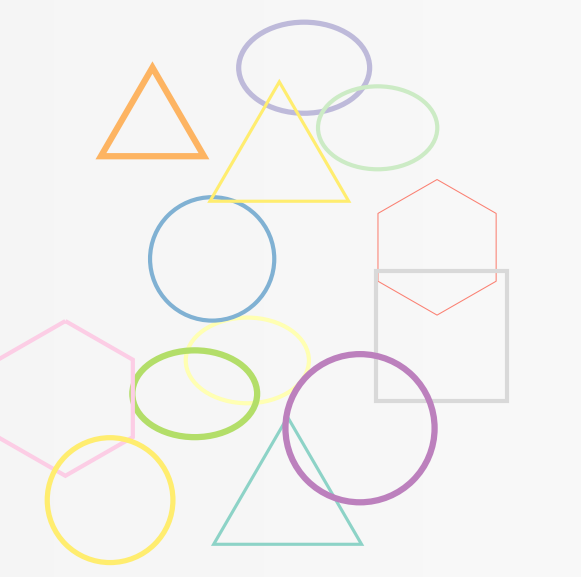[{"shape": "triangle", "thickness": 1.5, "radius": 0.73, "center": [0.495, 0.13]}, {"shape": "oval", "thickness": 2, "radius": 0.53, "center": [0.426, 0.375]}, {"shape": "oval", "thickness": 2.5, "radius": 0.56, "center": [0.523, 0.882]}, {"shape": "hexagon", "thickness": 0.5, "radius": 0.59, "center": [0.752, 0.571]}, {"shape": "circle", "thickness": 2, "radius": 0.53, "center": [0.365, 0.551]}, {"shape": "triangle", "thickness": 3, "radius": 0.51, "center": [0.262, 0.78]}, {"shape": "oval", "thickness": 3, "radius": 0.54, "center": [0.335, 0.317]}, {"shape": "hexagon", "thickness": 2, "radius": 0.67, "center": [0.112, 0.309]}, {"shape": "square", "thickness": 2, "radius": 0.56, "center": [0.76, 0.417]}, {"shape": "circle", "thickness": 3, "radius": 0.64, "center": [0.619, 0.258]}, {"shape": "oval", "thickness": 2, "radius": 0.51, "center": [0.65, 0.778]}, {"shape": "triangle", "thickness": 1.5, "radius": 0.69, "center": [0.481, 0.72]}, {"shape": "circle", "thickness": 2.5, "radius": 0.54, "center": [0.189, 0.133]}]